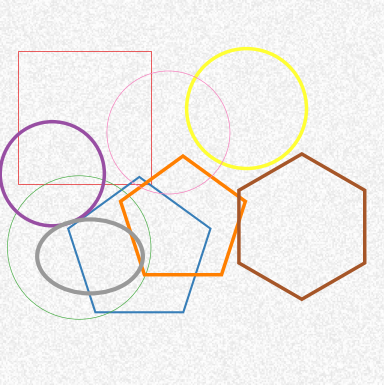[{"shape": "square", "thickness": 0.5, "radius": 0.86, "center": [0.219, 0.696]}, {"shape": "pentagon", "thickness": 1.5, "radius": 0.97, "center": [0.362, 0.346]}, {"shape": "circle", "thickness": 0.5, "radius": 0.93, "center": [0.206, 0.357]}, {"shape": "circle", "thickness": 2.5, "radius": 0.68, "center": [0.136, 0.549]}, {"shape": "pentagon", "thickness": 2.5, "radius": 0.85, "center": [0.475, 0.424]}, {"shape": "circle", "thickness": 2.5, "radius": 0.78, "center": [0.64, 0.718]}, {"shape": "hexagon", "thickness": 2.5, "radius": 0.94, "center": [0.784, 0.411]}, {"shape": "circle", "thickness": 0.5, "radius": 0.8, "center": [0.437, 0.656]}, {"shape": "oval", "thickness": 3, "radius": 0.69, "center": [0.234, 0.334]}]